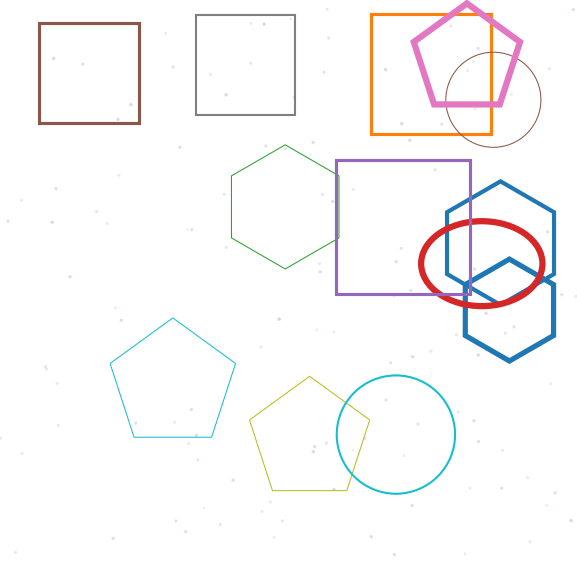[{"shape": "hexagon", "thickness": 2.5, "radius": 0.44, "center": [0.882, 0.462]}, {"shape": "hexagon", "thickness": 2, "radius": 0.53, "center": [0.867, 0.578]}, {"shape": "square", "thickness": 1.5, "radius": 0.52, "center": [0.746, 0.871]}, {"shape": "hexagon", "thickness": 0.5, "radius": 0.54, "center": [0.494, 0.641]}, {"shape": "oval", "thickness": 3, "radius": 0.53, "center": [0.834, 0.543]}, {"shape": "square", "thickness": 1.5, "radius": 0.58, "center": [0.697, 0.606]}, {"shape": "square", "thickness": 1.5, "radius": 0.43, "center": [0.154, 0.873]}, {"shape": "circle", "thickness": 0.5, "radius": 0.41, "center": [0.854, 0.826]}, {"shape": "pentagon", "thickness": 3, "radius": 0.48, "center": [0.808, 0.897]}, {"shape": "square", "thickness": 1, "radius": 0.43, "center": [0.425, 0.886]}, {"shape": "pentagon", "thickness": 0.5, "radius": 0.55, "center": [0.536, 0.238]}, {"shape": "pentagon", "thickness": 0.5, "radius": 0.57, "center": [0.299, 0.334]}, {"shape": "circle", "thickness": 1, "radius": 0.51, "center": [0.686, 0.247]}]